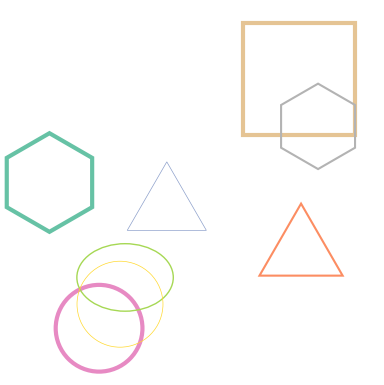[{"shape": "hexagon", "thickness": 3, "radius": 0.64, "center": [0.128, 0.526]}, {"shape": "triangle", "thickness": 1.5, "radius": 0.62, "center": [0.782, 0.346]}, {"shape": "triangle", "thickness": 0.5, "radius": 0.59, "center": [0.433, 0.461]}, {"shape": "circle", "thickness": 3, "radius": 0.56, "center": [0.257, 0.147]}, {"shape": "oval", "thickness": 1, "radius": 0.63, "center": [0.325, 0.279]}, {"shape": "circle", "thickness": 0.5, "radius": 0.56, "center": [0.312, 0.21]}, {"shape": "square", "thickness": 3, "radius": 0.73, "center": [0.777, 0.794]}, {"shape": "hexagon", "thickness": 1.5, "radius": 0.55, "center": [0.826, 0.672]}]